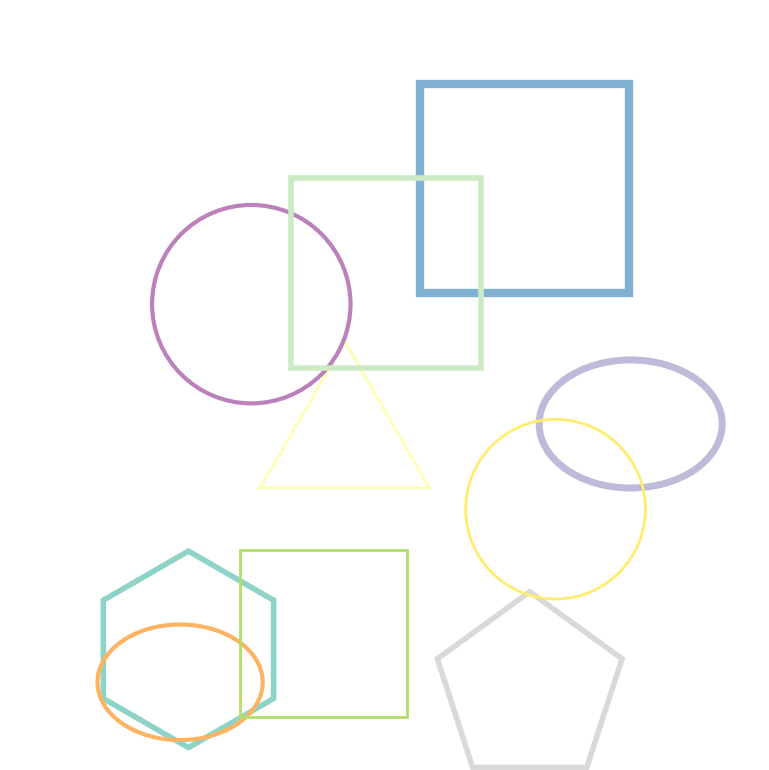[{"shape": "hexagon", "thickness": 2, "radius": 0.64, "center": [0.245, 0.157]}, {"shape": "triangle", "thickness": 1, "radius": 0.63, "center": [0.448, 0.43]}, {"shape": "oval", "thickness": 2.5, "radius": 0.59, "center": [0.819, 0.449]}, {"shape": "square", "thickness": 3, "radius": 0.68, "center": [0.682, 0.755]}, {"shape": "oval", "thickness": 1.5, "radius": 0.54, "center": [0.234, 0.114]}, {"shape": "square", "thickness": 1, "radius": 0.54, "center": [0.42, 0.177]}, {"shape": "pentagon", "thickness": 2, "radius": 0.63, "center": [0.688, 0.105]}, {"shape": "circle", "thickness": 1.5, "radius": 0.64, "center": [0.326, 0.605]}, {"shape": "square", "thickness": 2, "radius": 0.61, "center": [0.501, 0.645]}, {"shape": "circle", "thickness": 1, "radius": 0.58, "center": [0.722, 0.339]}]